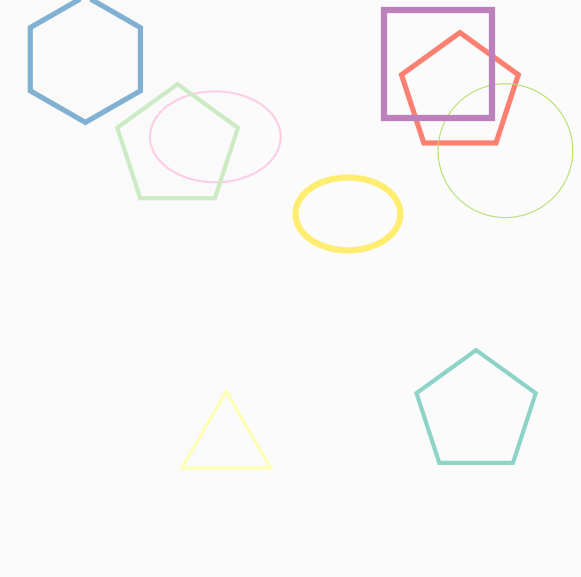[{"shape": "pentagon", "thickness": 2, "radius": 0.54, "center": [0.819, 0.285]}, {"shape": "triangle", "thickness": 1.5, "radius": 0.44, "center": [0.389, 0.233]}, {"shape": "pentagon", "thickness": 2.5, "radius": 0.53, "center": [0.791, 0.837]}, {"shape": "hexagon", "thickness": 2.5, "radius": 0.55, "center": [0.147, 0.897]}, {"shape": "circle", "thickness": 0.5, "radius": 0.58, "center": [0.869, 0.738]}, {"shape": "oval", "thickness": 1, "radius": 0.56, "center": [0.37, 0.762]}, {"shape": "square", "thickness": 3, "radius": 0.47, "center": [0.754, 0.888]}, {"shape": "pentagon", "thickness": 2, "radius": 0.55, "center": [0.306, 0.744]}, {"shape": "oval", "thickness": 3, "radius": 0.45, "center": [0.599, 0.629]}]